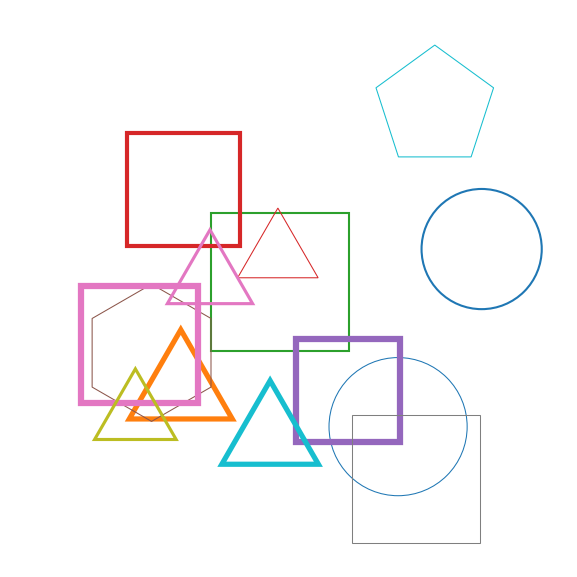[{"shape": "circle", "thickness": 0.5, "radius": 0.6, "center": [0.689, 0.26]}, {"shape": "circle", "thickness": 1, "radius": 0.52, "center": [0.834, 0.568]}, {"shape": "triangle", "thickness": 2.5, "radius": 0.51, "center": [0.313, 0.325]}, {"shape": "square", "thickness": 1, "radius": 0.6, "center": [0.485, 0.51]}, {"shape": "triangle", "thickness": 0.5, "radius": 0.4, "center": [0.481, 0.558]}, {"shape": "square", "thickness": 2, "radius": 0.49, "center": [0.318, 0.67]}, {"shape": "square", "thickness": 3, "radius": 0.45, "center": [0.602, 0.323]}, {"shape": "hexagon", "thickness": 0.5, "radius": 0.59, "center": [0.262, 0.388]}, {"shape": "square", "thickness": 3, "radius": 0.5, "center": [0.242, 0.403]}, {"shape": "triangle", "thickness": 1.5, "radius": 0.43, "center": [0.364, 0.516]}, {"shape": "square", "thickness": 0.5, "radius": 0.55, "center": [0.721, 0.17]}, {"shape": "triangle", "thickness": 1.5, "radius": 0.41, "center": [0.234, 0.279]}, {"shape": "pentagon", "thickness": 0.5, "radius": 0.54, "center": [0.753, 0.814]}, {"shape": "triangle", "thickness": 2.5, "radius": 0.48, "center": [0.468, 0.244]}]